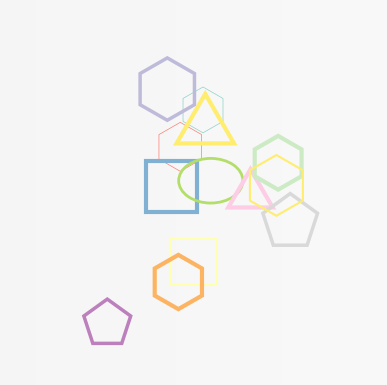[{"shape": "hexagon", "thickness": 0.5, "radius": 0.3, "center": [0.524, 0.715]}, {"shape": "square", "thickness": 1.5, "radius": 0.3, "center": [0.499, 0.319]}, {"shape": "hexagon", "thickness": 2.5, "radius": 0.4, "center": [0.432, 0.769]}, {"shape": "hexagon", "thickness": 0.5, "radius": 0.32, "center": [0.465, 0.619]}, {"shape": "square", "thickness": 3, "radius": 0.33, "center": [0.443, 0.516]}, {"shape": "hexagon", "thickness": 3, "radius": 0.35, "center": [0.46, 0.267]}, {"shape": "oval", "thickness": 2, "radius": 0.41, "center": [0.544, 0.531]}, {"shape": "triangle", "thickness": 3, "radius": 0.33, "center": [0.646, 0.494]}, {"shape": "pentagon", "thickness": 2.5, "radius": 0.37, "center": [0.749, 0.423]}, {"shape": "pentagon", "thickness": 2.5, "radius": 0.32, "center": [0.277, 0.16]}, {"shape": "hexagon", "thickness": 3, "radius": 0.35, "center": [0.718, 0.577]}, {"shape": "hexagon", "thickness": 1.5, "radius": 0.39, "center": [0.713, 0.518]}, {"shape": "triangle", "thickness": 3, "radius": 0.43, "center": [0.53, 0.67]}]